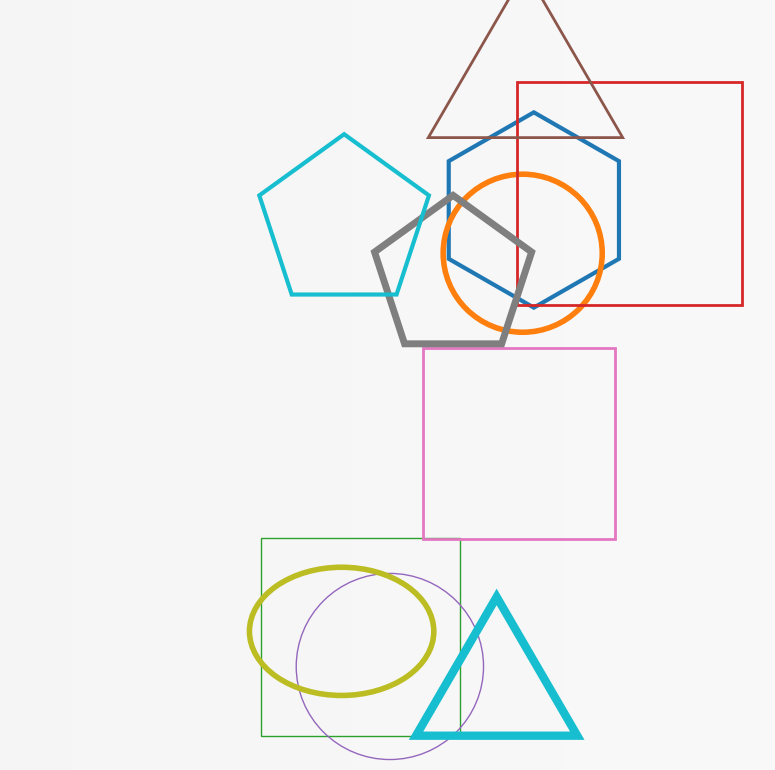[{"shape": "hexagon", "thickness": 1.5, "radius": 0.63, "center": [0.689, 0.727]}, {"shape": "circle", "thickness": 2, "radius": 0.51, "center": [0.674, 0.671]}, {"shape": "square", "thickness": 0.5, "radius": 0.64, "center": [0.465, 0.173]}, {"shape": "square", "thickness": 1, "radius": 0.73, "center": [0.813, 0.748]}, {"shape": "circle", "thickness": 0.5, "radius": 0.6, "center": [0.503, 0.134]}, {"shape": "triangle", "thickness": 1, "radius": 0.72, "center": [0.678, 0.894]}, {"shape": "square", "thickness": 1, "radius": 0.62, "center": [0.669, 0.424]}, {"shape": "pentagon", "thickness": 2.5, "radius": 0.53, "center": [0.585, 0.64]}, {"shape": "oval", "thickness": 2, "radius": 0.59, "center": [0.441, 0.18]}, {"shape": "triangle", "thickness": 3, "radius": 0.6, "center": [0.641, 0.105]}, {"shape": "pentagon", "thickness": 1.5, "radius": 0.58, "center": [0.444, 0.711]}]